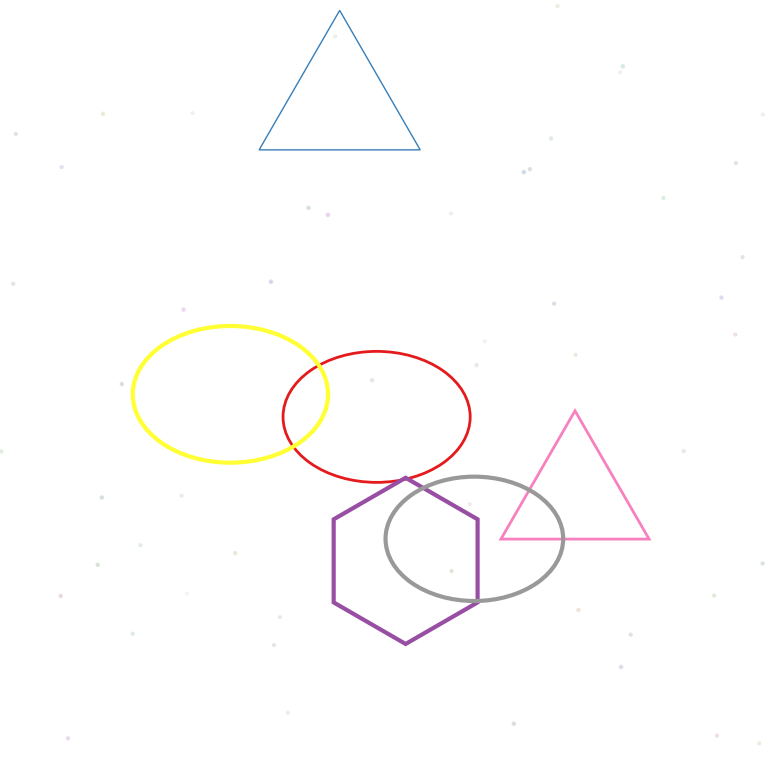[{"shape": "oval", "thickness": 1, "radius": 0.61, "center": [0.489, 0.459]}, {"shape": "triangle", "thickness": 0.5, "radius": 0.6, "center": [0.441, 0.866]}, {"shape": "hexagon", "thickness": 1.5, "radius": 0.54, "center": [0.527, 0.272]}, {"shape": "oval", "thickness": 1.5, "radius": 0.63, "center": [0.299, 0.488]}, {"shape": "triangle", "thickness": 1, "radius": 0.56, "center": [0.747, 0.355]}, {"shape": "oval", "thickness": 1.5, "radius": 0.58, "center": [0.616, 0.3]}]